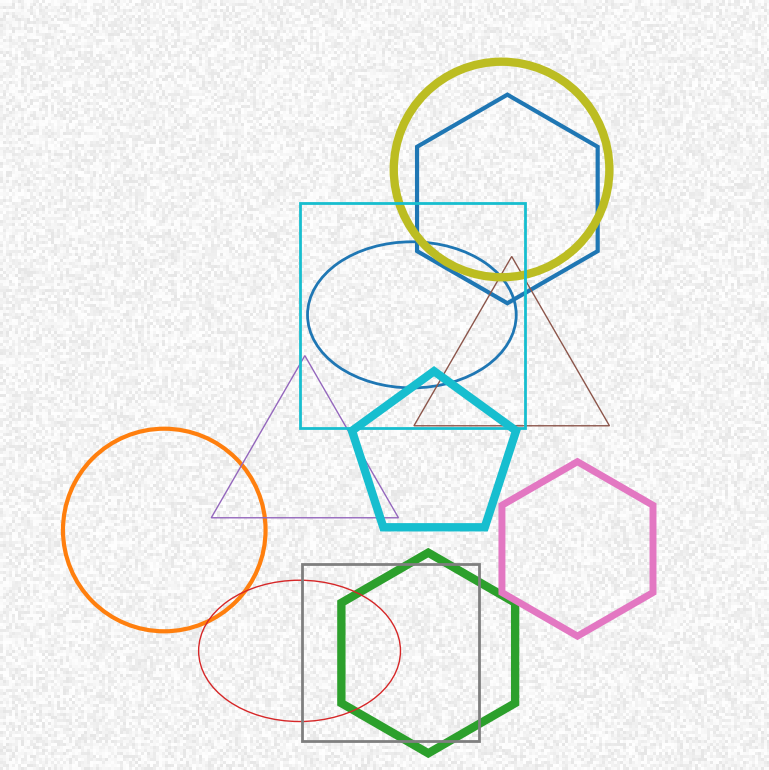[{"shape": "oval", "thickness": 1, "radius": 0.68, "center": [0.535, 0.591]}, {"shape": "hexagon", "thickness": 1.5, "radius": 0.68, "center": [0.659, 0.742]}, {"shape": "circle", "thickness": 1.5, "radius": 0.66, "center": [0.213, 0.312]}, {"shape": "hexagon", "thickness": 3, "radius": 0.65, "center": [0.556, 0.152]}, {"shape": "oval", "thickness": 0.5, "radius": 0.66, "center": [0.389, 0.155]}, {"shape": "triangle", "thickness": 0.5, "radius": 0.7, "center": [0.396, 0.398]}, {"shape": "triangle", "thickness": 0.5, "radius": 0.73, "center": [0.665, 0.52]}, {"shape": "hexagon", "thickness": 2.5, "radius": 0.57, "center": [0.75, 0.287]}, {"shape": "square", "thickness": 1, "radius": 0.57, "center": [0.507, 0.153]}, {"shape": "circle", "thickness": 3, "radius": 0.7, "center": [0.651, 0.78]}, {"shape": "square", "thickness": 1, "radius": 0.73, "center": [0.536, 0.591]}, {"shape": "pentagon", "thickness": 3, "radius": 0.56, "center": [0.564, 0.406]}]